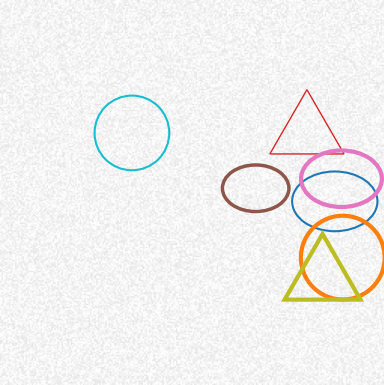[{"shape": "oval", "thickness": 1.5, "radius": 0.55, "center": [0.87, 0.477]}, {"shape": "circle", "thickness": 3, "radius": 0.54, "center": [0.89, 0.331]}, {"shape": "triangle", "thickness": 1, "radius": 0.56, "center": [0.797, 0.656]}, {"shape": "oval", "thickness": 2.5, "radius": 0.43, "center": [0.664, 0.511]}, {"shape": "oval", "thickness": 3, "radius": 0.52, "center": [0.887, 0.536]}, {"shape": "triangle", "thickness": 3, "radius": 0.57, "center": [0.838, 0.279]}, {"shape": "circle", "thickness": 1.5, "radius": 0.48, "center": [0.343, 0.655]}]